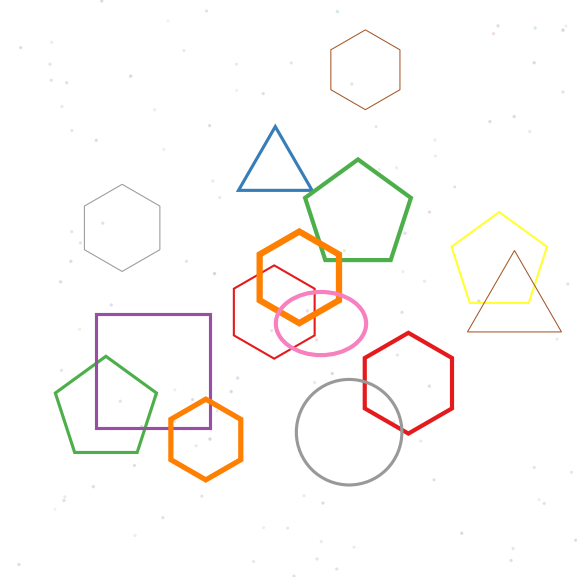[{"shape": "hexagon", "thickness": 1, "radius": 0.4, "center": [0.475, 0.459]}, {"shape": "hexagon", "thickness": 2, "radius": 0.44, "center": [0.707, 0.336]}, {"shape": "triangle", "thickness": 1.5, "radius": 0.37, "center": [0.477, 0.706]}, {"shape": "pentagon", "thickness": 2, "radius": 0.48, "center": [0.62, 0.627]}, {"shape": "pentagon", "thickness": 1.5, "radius": 0.46, "center": [0.183, 0.29]}, {"shape": "square", "thickness": 1.5, "radius": 0.49, "center": [0.264, 0.356]}, {"shape": "hexagon", "thickness": 3, "radius": 0.4, "center": [0.518, 0.519]}, {"shape": "hexagon", "thickness": 2.5, "radius": 0.35, "center": [0.356, 0.238]}, {"shape": "pentagon", "thickness": 1, "radius": 0.43, "center": [0.865, 0.545]}, {"shape": "hexagon", "thickness": 0.5, "radius": 0.35, "center": [0.633, 0.878]}, {"shape": "triangle", "thickness": 0.5, "radius": 0.47, "center": [0.891, 0.471]}, {"shape": "oval", "thickness": 2, "radius": 0.39, "center": [0.556, 0.439]}, {"shape": "hexagon", "thickness": 0.5, "radius": 0.38, "center": [0.211, 0.605]}, {"shape": "circle", "thickness": 1.5, "radius": 0.46, "center": [0.605, 0.251]}]